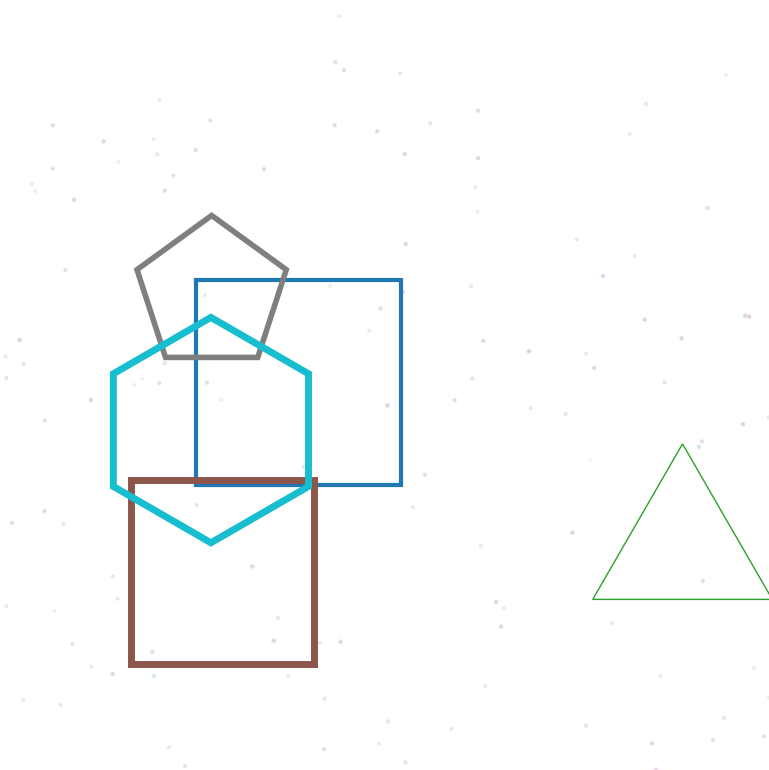[{"shape": "square", "thickness": 1.5, "radius": 0.67, "center": [0.388, 0.503]}, {"shape": "triangle", "thickness": 0.5, "radius": 0.67, "center": [0.886, 0.289]}, {"shape": "square", "thickness": 2.5, "radius": 0.6, "center": [0.289, 0.257]}, {"shape": "pentagon", "thickness": 2, "radius": 0.51, "center": [0.275, 0.618]}, {"shape": "hexagon", "thickness": 2.5, "radius": 0.73, "center": [0.274, 0.441]}]